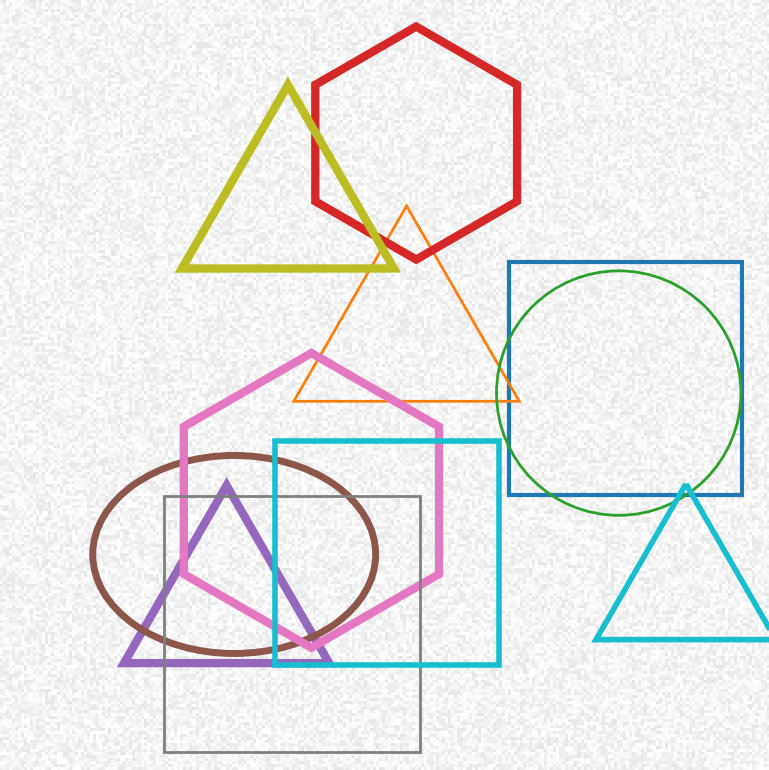[{"shape": "square", "thickness": 1.5, "radius": 0.76, "center": [0.812, 0.508]}, {"shape": "triangle", "thickness": 1, "radius": 0.85, "center": [0.528, 0.563]}, {"shape": "circle", "thickness": 1, "radius": 0.79, "center": [0.804, 0.489]}, {"shape": "hexagon", "thickness": 3, "radius": 0.76, "center": [0.541, 0.814]}, {"shape": "triangle", "thickness": 3, "radius": 0.77, "center": [0.294, 0.216]}, {"shape": "oval", "thickness": 2.5, "radius": 0.92, "center": [0.304, 0.28]}, {"shape": "hexagon", "thickness": 3, "radius": 0.96, "center": [0.404, 0.35]}, {"shape": "square", "thickness": 1, "radius": 0.83, "center": [0.379, 0.19]}, {"shape": "triangle", "thickness": 3, "radius": 0.79, "center": [0.374, 0.731]}, {"shape": "triangle", "thickness": 2, "radius": 0.67, "center": [0.891, 0.237]}, {"shape": "square", "thickness": 2, "radius": 0.73, "center": [0.503, 0.282]}]